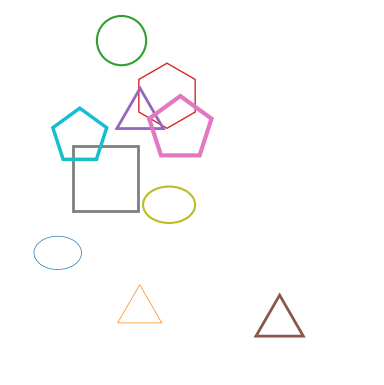[{"shape": "oval", "thickness": 0.5, "radius": 0.31, "center": [0.15, 0.343]}, {"shape": "triangle", "thickness": 0.5, "radius": 0.33, "center": [0.363, 0.194]}, {"shape": "circle", "thickness": 1.5, "radius": 0.32, "center": [0.316, 0.895]}, {"shape": "hexagon", "thickness": 1, "radius": 0.42, "center": [0.434, 0.751]}, {"shape": "triangle", "thickness": 2, "radius": 0.35, "center": [0.364, 0.701]}, {"shape": "triangle", "thickness": 2, "radius": 0.35, "center": [0.726, 0.162]}, {"shape": "pentagon", "thickness": 3, "radius": 0.43, "center": [0.468, 0.665]}, {"shape": "square", "thickness": 2, "radius": 0.42, "center": [0.275, 0.536]}, {"shape": "oval", "thickness": 1.5, "radius": 0.34, "center": [0.439, 0.468]}, {"shape": "pentagon", "thickness": 2.5, "radius": 0.37, "center": [0.207, 0.646]}]